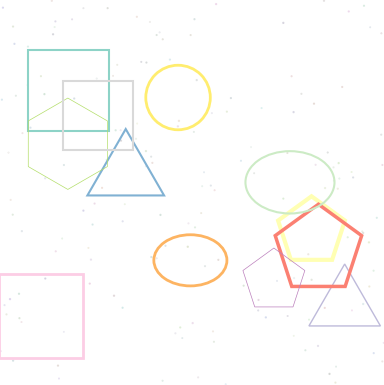[{"shape": "square", "thickness": 1.5, "radius": 0.53, "center": [0.178, 0.765]}, {"shape": "pentagon", "thickness": 3, "radius": 0.46, "center": [0.809, 0.399]}, {"shape": "triangle", "thickness": 1, "radius": 0.54, "center": [0.895, 0.207]}, {"shape": "pentagon", "thickness": 2.5, "radius": 0.59, "center": [0.827, 0.351]}, {"shape": "triangle", "thickness": 1.5, "radius": 0.57, "center": [0.327, 0.55]}, {"shape": "oval", "thickness": 2, "radius": 0.47, "center": [0.494, 0.324]}, {"shape": "hexagon", "thickness": 0.5, "radius": 0.59, "center": [0.176, 0.627]}, {"shape": "square", "thickness": 2, "radius": 0.54, "center": [0.107, 0.178]}, {"shape": "square", "thickness": 1.5, "radius": 0.45, "center": [0.254, 0.7]}, {"shape": "pentagon", "thickness": 0.5, "radius": 0.42, "center": [0.711, 0.271]}, {"shape": "oval", "thickness": 1.5, "radius": 0.58, "center": [0.753, 0.526]}, {"shape": "circle", "thickness": 2, "radius": 0.42, "center": [0.462, 0.747]}]